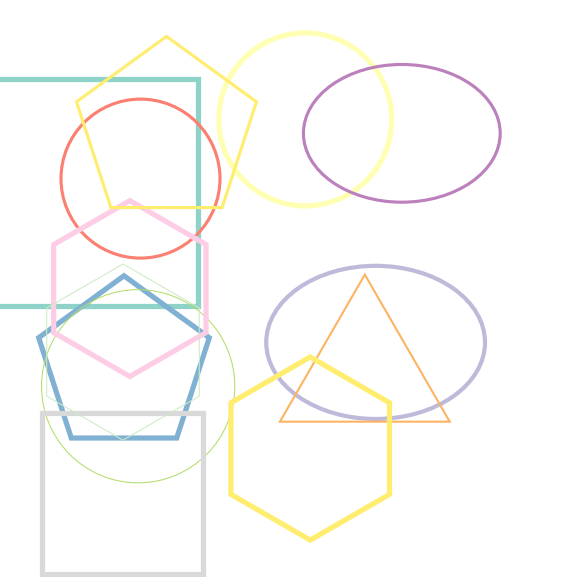[{"shape": "square", "thickness": 2.5, "radius": 0.98, "center": [0.146, 0.666]}, {"shape": "circle", "thickness": 2.5, "radius": 0.75, "center": [0.529, 0.792]}, {"shape": "oval", "thickness": 2, "radius": 0.95, "center": [0.65, 0.406]}, {"shape": "circle", "thickness": 1.5, "radius": 0.69, "center": [0.243, 0.69]}, {"shape": "pentagon", "thickness": 2.5, "radius": 0.78, "center": [0.215, 0.366]}, {"shape": "triangle", "thickness": 1, "radius": 0.85, "center": [0.632, 0.354]}, {"shape": "circle", "thickness": 0.5, "radius": 0.84, "center": [0.239, 0.33]}, {"shape": "hexagon", "thickness": 2.5, "radius": 0.76, "center": [0.225, 0.499]}, {"shape": "square", "thickness": 2.5, "radius": 0.7, "center": [0.213, 0.144]}, {"shape": "oval", "thickness": 1.5, "radius": 0.85, "center": [0.696, 0.768]}, {"shape": "hexagon", "thickness": 0.5, "radius": 0.76, "center": [0.213, 0.389]}, {"shape": "pentagon", "thickness": 1.5, "radius": 0.82, "center": [0.288, 0.772]}, {"shape": "hexagon", "thickness": 2.5, "radius": 0.79, "center": [0.537, 0.222]}]